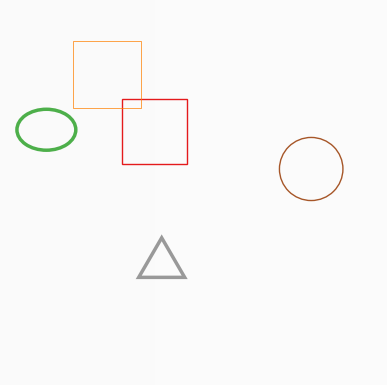[{"shape": "square", "thickness": 1, "radius": 0.42, "center": [0.399, 0.658]}, {"shape": "oval", "thickness": 2.5, "radius": 0.38, "center": [0.12, 0.663]}, {"shape": "square", "thickness": 0.5, "radius": 0.44, "center": [0.277, 0.806]}, {"shape": "circle", "thickness": 1, "radius": 0.41, "center": [0.803, 0.561]}, {"shape": "triangle", "thickness": 2.5, "radius": 0.34, "center": [0.417, 0.314]}]